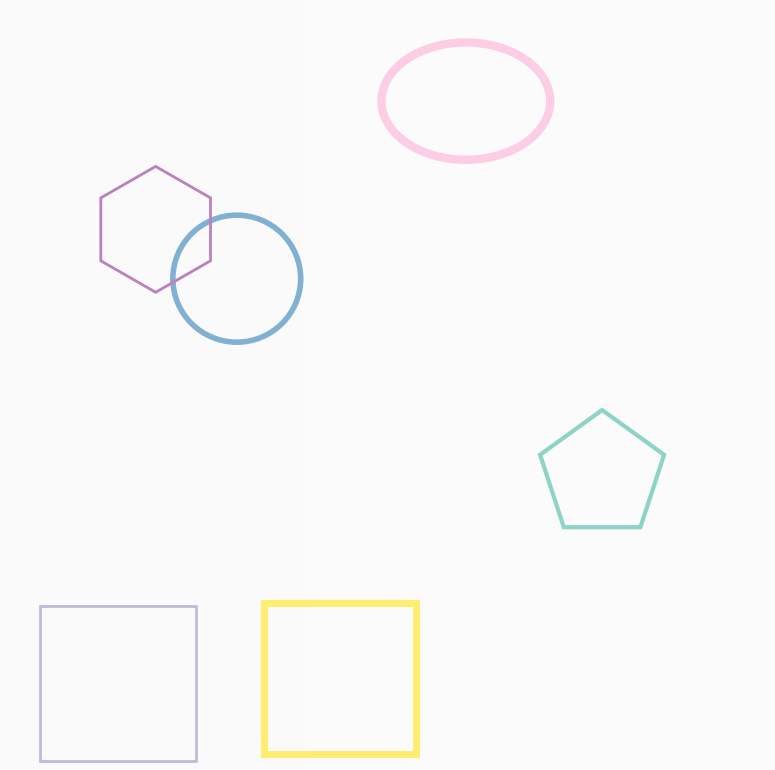[{"shape": "pentagon", "thickness": 1.5, "radius": 0.42, "center": [0.777, 0.383]}, {"shape": "square", "thickness": 1, "radius": 0.5, "center": [0.152, 0.112]}, {"shape": "circle", "thickness": 2, "radius": 0.41, "center": [0.306, 0.638]}, {"shape": "oval", "thickness": 3, "radius": 0.54, "center": [0.601, 0.869]}, {"shape": "hexagon", "thickness": 1, "radius": 0.41, "center": [0.201, 0.702]}, {"shape": "square", "thickness": 2.5, "radius": 0.49, "center": [0.439, 0.119]}]